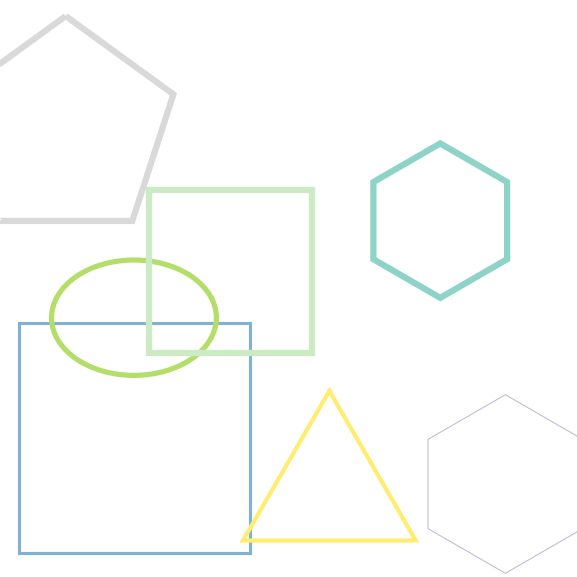[{"shape": "hexagon", "thickness": 3, "radius": 0.67, "center": [0.762, 0.617]}, {"shape": "hexagon", "thickness": 0.5, "radius": 0.77, "center": [0.875, 0.161]}, {"shape": "square", "thickness": 1.5, "radius": 1.0, "center": [0.233, 0.241]}, {"shape": "oval", "thickness": 2.5, "radius": 0.71, "center": [0.232, 0.449]}, {"shape": "pentagon", "thickness": 3, "radius": 0.98, "center": [0.114, 0.775]}, {"shape": "square", "thickness": 3, "radius": 0.71, "center": [0.399, 0.529]}, {"shape": "triangle", "thickness": 2, "radius": 0.86, "center": [0.57, 0.15]}]